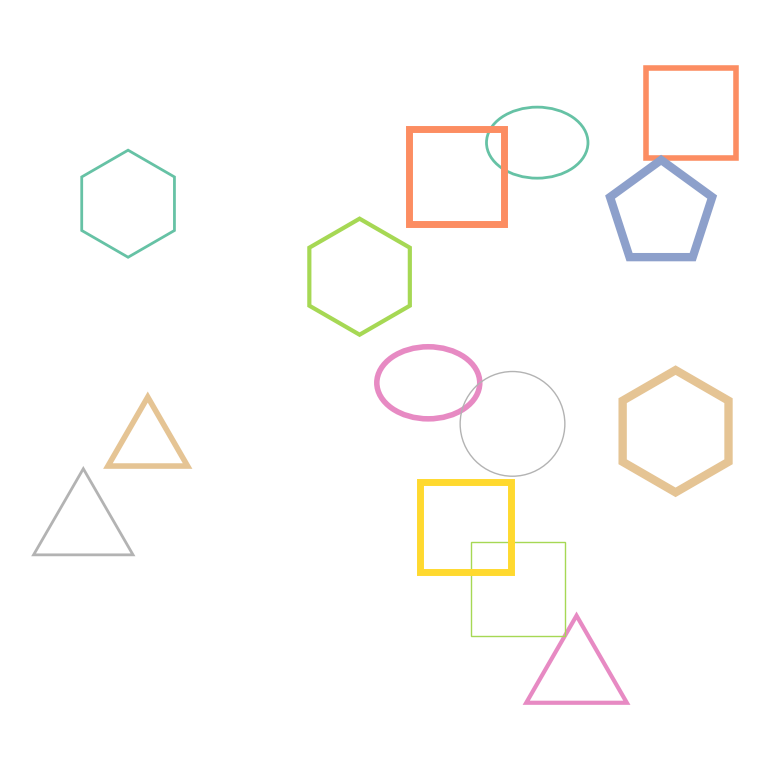[{"shape": "oval", "thickness": 1, "radius": 0.33, "center": [0.698, 0.815]}, {"shape": "hexagon", "thickness": 1, "radius": 0.35, "center": [0.166, 0.735]}, {"shape": "square", "thickness": 2.5, "radius": 0.31, "center": [0.592, 0.771]}, {"shape": "square", "thickness": 2, "radius": 0.29, "center": [0.898, 0.853]}, {"shape": "pentagon", "thickness": 3, "radius": 0.35, "center": [0.859, 0.723]}, {"shape": "triangle", "thickness": 1.5, "radius": 0.38, "center": [0.749, 0.125]}, {"shape": "oval", "thickness": 2, "radius": 0.33, "center": [0.556, 0.503]}, {"shape": "hexagon", "thickness": 1.5, "radius": 0.38, "center": [0.467, 0.641]}, {"shape": "square", "thickness": 0.5, "radius": 0.3, "center": [0.672, 0.235]}, {"shape": "square", "thickness": 2.5, "radius": 0.29, "center": [0.605, 0.316]}, {"shape": "triangle", "thickness": 2, "radius": 0.3, "center": [0.192, 0.425]}, {"shape": "hexagon", "thickness": 3, "radius": 0.4, "center": [0.877, 0.44]}, {"shape": "circle", "thickness": 0.5, "radius": 0.34, "center": [0.666, 0.45]}, {"shape": "triangle", "thickness": 1, "radius": 0.37, "center": [0.108, 0.317]}]